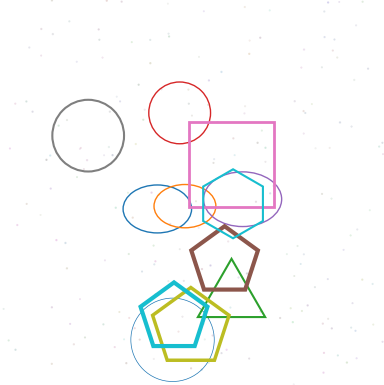[{"shape": "oval", "thickness": 1, "radius": 0.44, "center": [0.409, 0.457]}, {"shape": "circle", "thickness": 0.5, "radius": 0.54, "center": [0.448, 0.117]}, {"shape": "oval", "thickness": 1, "radius": 0.4, "center": [0.48, 0.465]}, {"shape": "triangle", "thickness": 1.5, "radius": 0.5, "center": [0.601, 0.227]}, {"shape": "circle", "thickness": 1, "radius": 0.4, "center": [0.467, 0.707]}, {"shape": "oval", "thickness": 1, "radius": 0.51, "center": [0.63, 0.483]}, {"shape": "pentagon", "thickness": 3, "radius": 0.45, "center": [0.583, 0.321]}, {"shape": "square", "thickness": 2, "radius": 0.56, "center": [0.602, 0.573]}, {"shape": "circle", "thickness": 1.5, "radius": 0.47, "center": [0.229, 0.648]}, {"shape": "pentagon", "thickness": 2.5, "radius": 0.52, "center": [0.496, 0.149]}, {"shape": "pentagon", "thickness": 3, "radius": 0.46, "center": [0.452, 0.175]}, {"shape": "hexagon", "thickness": 1.5, "radius": 0.45, "center": [0.605, 0.471]}]